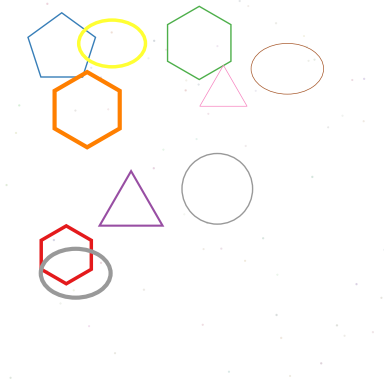[{"shape": "hexagon", "thickness": 2.5, "radius": 0.38, "center": [0.172, 0.338]}, {"shape": "pentagon", "thickness": 1, "radius": 0.46, "center": [0.16, 0.875]}, {"shape": "hexagon", "thickness": 1, "radius": 0.48, "center": [0.518, 0.888]}, {"shape": "triangle", "thickness": 1.5, "radius": 0.47, "center": [0.34, 0.461]}, {"shape": "hexagon", "thickness": 3, "radius": 0.49, "center": [0.226, 0.715]}, {"shape": "oval", "thickness": 2.5, "radius": 0.43, "center": [0.291, 0.887]}, {"shape": "oval", "thickness": 0.5, "radius": 0.47, "center": [0.746, 0.821]}, {"shape": "triangle", "thickness": 0.5, "radius": 0.35, "center": [0.58, 0.759]}, {"shape": "oval", "thickness": 3, "radius": 0.45, "center": [0.197, 0.29]}, {"shape": "circle", "thickness": 1, "radius": 0.46, "center": [0.564, 0.51]}]